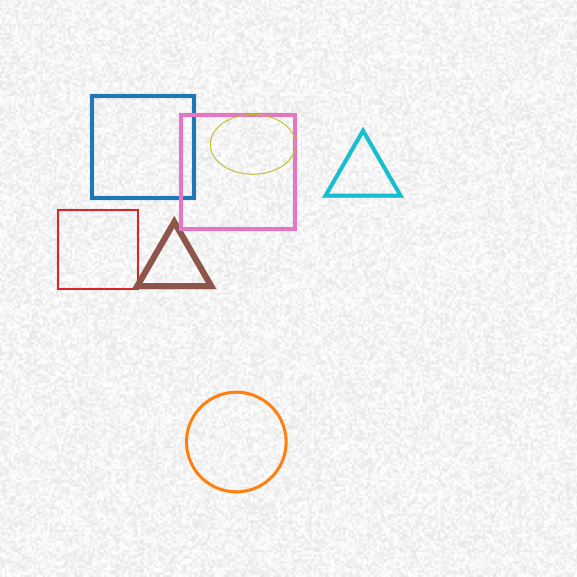[{"shape": "square", "thickness": 2, "radius": 0.44, "center": [0.248, 0.744]}, {"shape": "circle", "thickness": 1.5, "radius": 0.43, "center": [0.409, 0.234]}, {"shape": "square", "thickness": 1, "radius": 0.34, "center": [0.17, 0.567]}, {"shape": "triangle", "thickness": 3, "radius": 0.37, "center": [0.302, 0.541]}, {"shape": "square", "thickness": 2, "radius": 0.5, "center": [0.412, 0.702]}, {"shape": "oval", "thickness": 0.5, "radius": 0.37, "center": [0.438, 0.749]}, {"shape": "triangle", "thickness": 2, "radius": 0.38, "center": [0.629, 0.698]}]